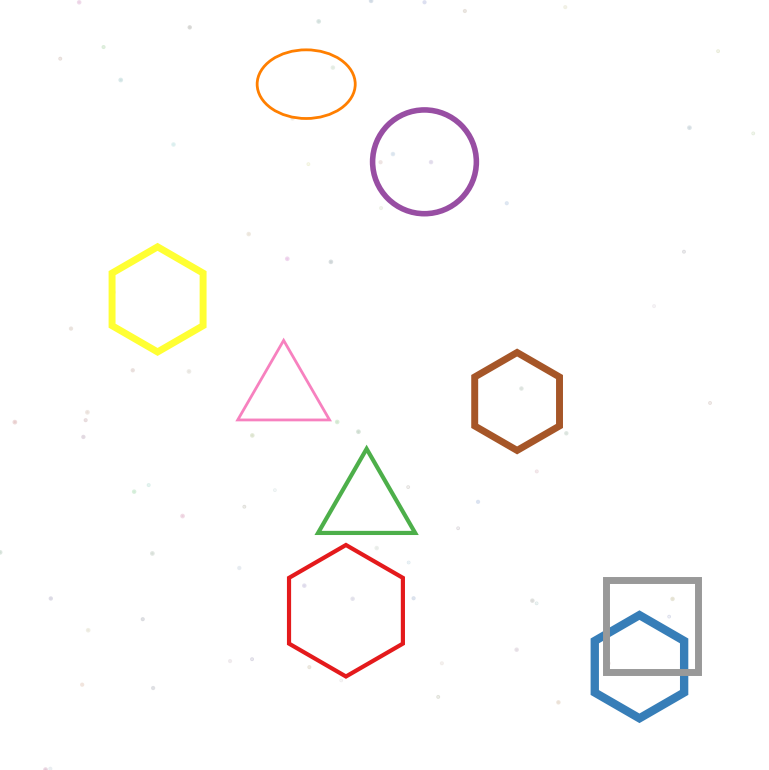[{"shape": "hexagon", "thickness": 1.5, "radius": 0.43, "center": [0.449, 0.207]}, {"shape": "hexagon", "thickness": 3, "radius": 0.34, "center": [0.83, 0.134]}, {"shape": "triangle", "thickness": 1.5, "radius": 0.36, "center": [0.476, 0.344]}, {"shape": "circle", "thickness": 2, "radius": 0.34, "center": [0.551, 0.79]}, {"shape": "oval", "thickness": 1, "radius": 0.32, "center": [0.398, 0.891]}, {"shape": "hexagon", "thickness": 2.5, "radius": 0.34, "center": [0.205, 0.611]}, {"shape": "hexagon", "thickness": 2.5, "radius": 0.32, "center": [0.672, 0.479]}, {"shape": "triangle", "thickness": 1, "radius": 0.34, "center": [0.368, 0.489]}, {"shape": "square", "thickness": 2.5, "radius": 0.3, "center": [0.846, 0.187]}]